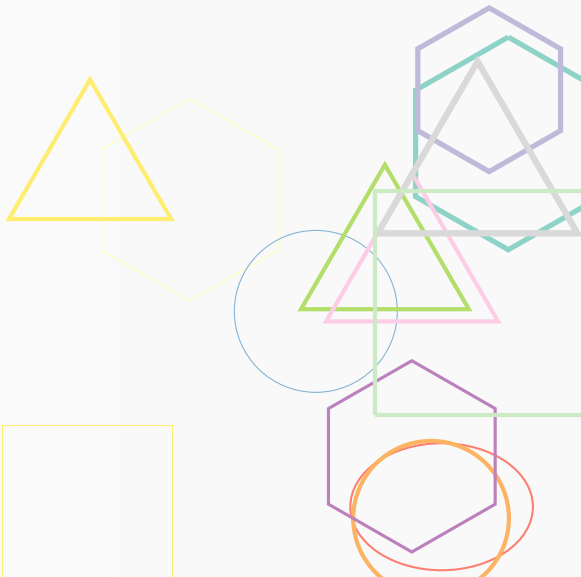[{"shape": "hexagon", "thickness": 2.5, "radius": 0.92, "center": [0.874, 0.751]}, {"shape": "hexagon", "thickness": 0.5, "radius": 0.88, "center": [0.327, 0.653]}, {"shape": "hexagon", "thickness": 2.5, "radius": 0.71, "center": [0.842, 0.844]}, {"shape": "oval", "thickness": 1, "radius": 0.79, "center": [0.76, 0.122]}, {"shape": "circle", "thickness": 0.5, "radius": 0.7, "center": [0.543, 0.46]}, {"shape": "circle", "thickness": 2, "radius": 0.67, "center": [0.742, 0.102]}, {"shape": "triangle", "thickness": 2, "radius": 0.83, "center": [0.662, 0.547]}, {"shape": "triangle", "thickness": 2, "radius": 0.85, "center": [0.709, 0.528]}, {"shape": "triangle", "thickness": 3, "radius": 0.99, "center": [0.822, 0.694]}, {"shape": "hexagon", "thickness": 1.5, "radius": 0.83, "center": [0.708, 0.209]}, {"shape": "square", "thickness": 2, "radius": 0.97, "center": [0.84, 0.474]}, {"shape": "triangle", "thickness": 2, "radius": 0.81, "center": [0.155, 0.7]}, {"shape": "square", "thickness": 0.5, "radius": 0.73, "center": [0.15, 0.116]}]